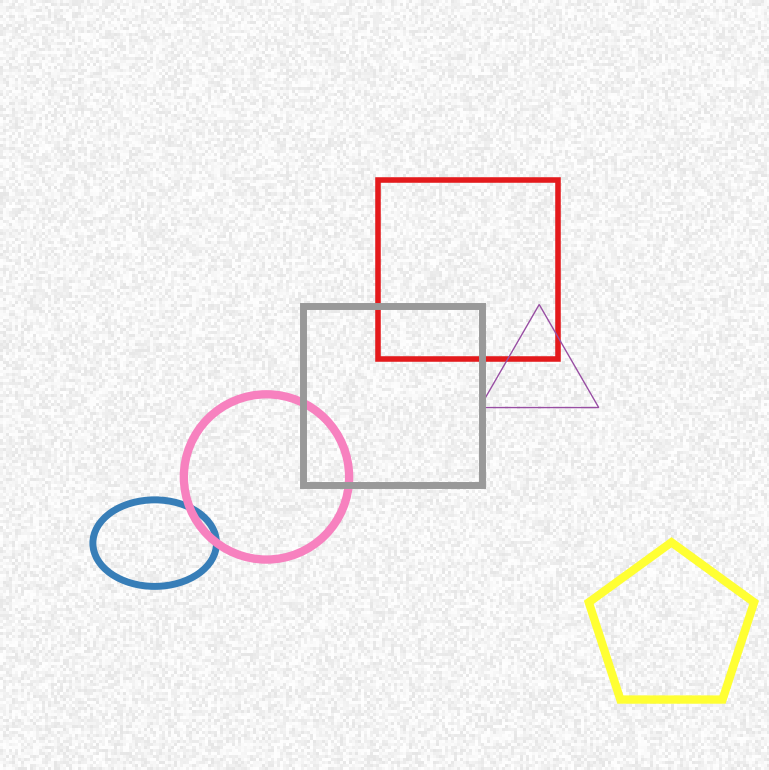[{"shape": "square", "thickness": 2, "radius": 0.58, "center": [0.608, 0.65]}, {"shape": "oval", "thickness": 2.5, "radius": 0.4, "center": [0.201, 0.295]}, {"shape": "triangle", "thickness": 0.5, "radius": 0.45, "center": [0.7, 0.515]}, {"shape": "pentagon", "thickness": 3, "radius": 0.56, "center": [0.872, 0.183]}, {"shape": "circle", "thickness": 3, "radius": 0.54, "center": [0.346, 0.381]}, {"shape": "square", "thickness": 2.5, "radius": 0.58, "center": [0.51, 0.486]}]